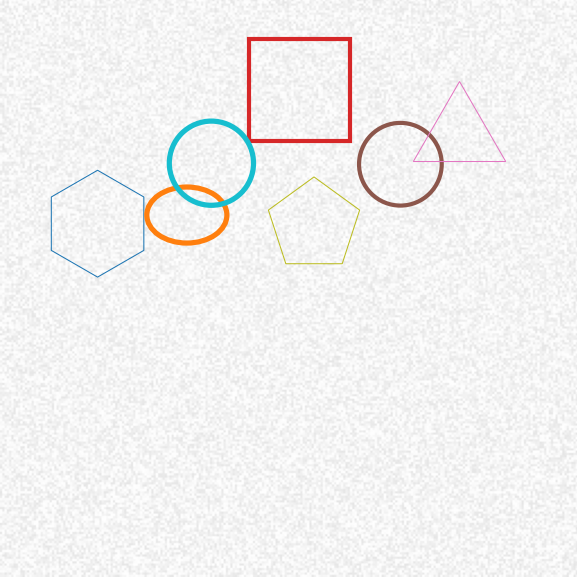[{"shape": "hexagon", "thickness": 0.5, "radius": 0.46, "center": [0.169, 0.612]}, {"shape": "oval", "thickness": 2.5, "radius": 0.35, "center": [0.324, 0.627]}, {"shape": "square", "thickness": 2, "radius": 0.44, "center": [0.519, 0.843]}, {"shape": "circle", "thickness": 2, "radius": 0.36, "center": [0.693, 0.715]}, {"shape": "triangle", "thickness": 0.5, "radius": 0.46, "center": [0.796, 0.766]}, {"shape": "pentagon", "thickness": 0.5, "radius": 0.42, "center": [0.544, 0.61]}, {"shape": "circle", "thickness": 2.5, "radius": 0.36, "center": [0.366, 0.717]}]